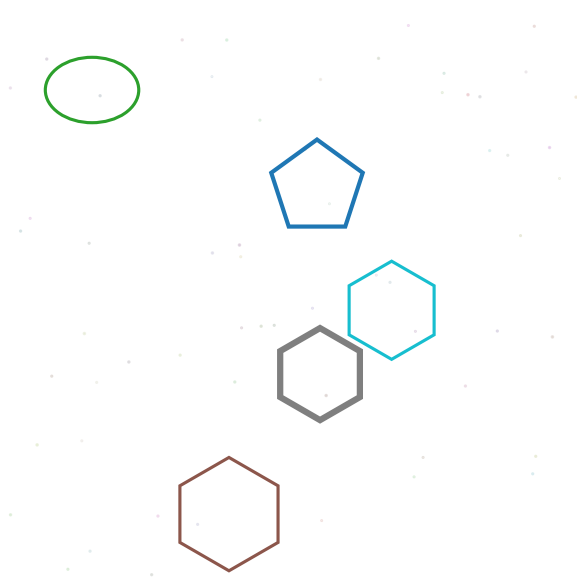[{"shape": "pentagon", "thickness": 2, "radius": 0.42, "center": [0.549, 0.674]}, {"shape": "oval", "thickness": 1.5, "radius": 0.4, "center": [0.159, 0.843]}, {"shape": "hexagon", "thickness": 1.5, "radius": 0.49, "center": [0.396, 0.109]}, {"shape": "hexagon", "thickness": 3, "radius": 0.4, "center": [0.554, 0.351]}, {"shape": "hexagon", "thickness": 1.5, "radius": 0.42, "center": [0.678, 0.462]}]